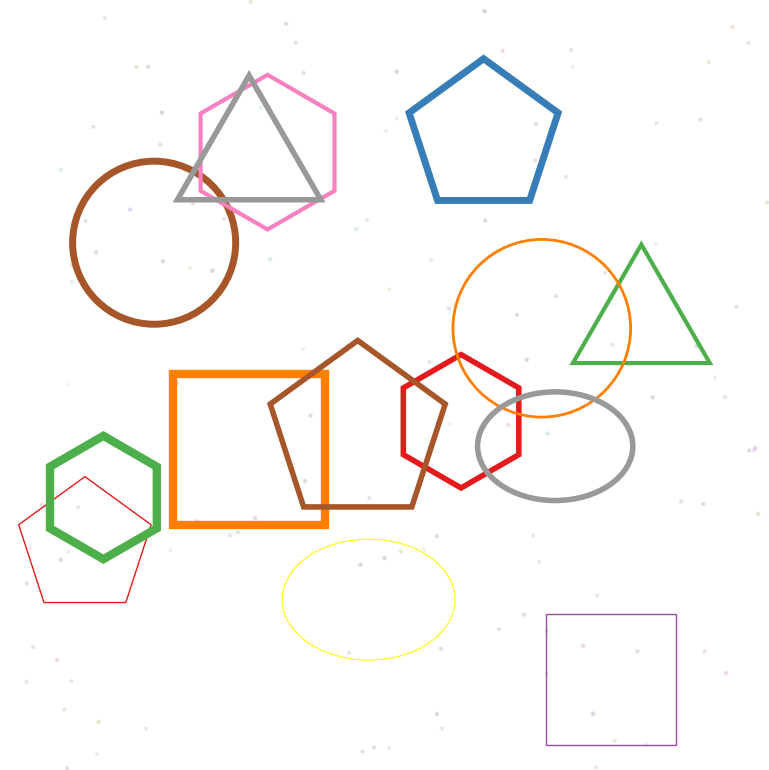[{"shape": "pentagon", "thickness": 0.5, "radius": 0.45, "center": [0.11, 0.291]}, {"shape": "hexagon", "thickness": 2, "radius": 0.43, "center": [0.599, 0.453]}, {"shape": "pentagon", "thickness": 2.5, "radius": 0.51, "center": [0.628, 0.822]}, {"shape": "hexagon", "thickness": 3, "radius": 0.4, "center": [0.134, 0.354]}, {"shape": "triangle", "thickness": 1.5, "radius": 0.51, "center": [0.833, 0.58]}, {"shape": "square", "thickness": 0.5, "radius": 0.42, "center": [0.794, 0.117]}, {"shape": "circle", "thickness": 1, "radius": 0.58, "center": [0.704, 0.574]}, {"shape": "square", "thickness": 3, "radius": 0.49, "center": [0.324, 0.416]}, {"shape": "oval", "thickness": 0.5, "radius": 0.56, "center": [0.479, 0.221]}, {"shape": "pentagon", "thickness": 2, "radius": 0.6, "center": [0.465, 0.438]}, {"shape": "circle", "thickness": 2.5, "radius": 0.53, "center": [0.2, 0.685]}, {"shape": "hexagon", "thickness": 1.5, "radius": 0.5, "center": [0.347, 0.802]}, {"shape": "triangle", "thickness": 2, "radius": 0.54, "center": [0.324, 0.794]}, {"shape": "oval", "thickness": 2, "radius": 0.5, "center": [0.721, 0.421]}]